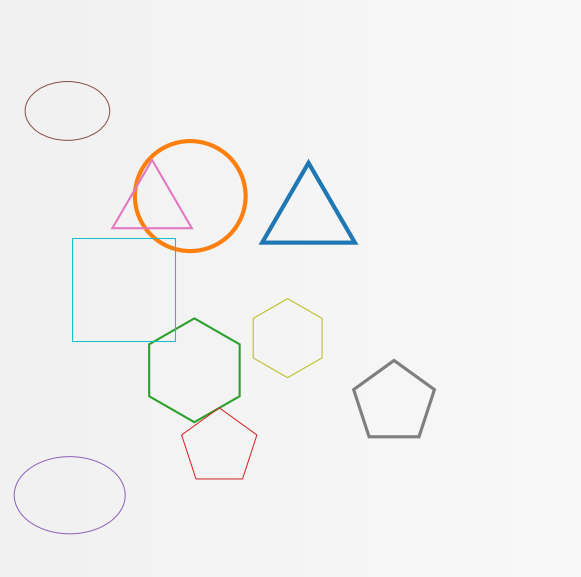[{"shape": "triangle", "thickness": 2, "radius": 0.46, "center": [0.531, 0.625]}, {"shape": "circle", "thickness": 2, "radius": 0.48, "center": [0.327, 0.66]}, {"shape": "hexagon", "thickness": 1, "radius": 0.45, "center": [0.334, 0.358]}, {"shape": "pentagon", "thickness": 0.5, "radius": 0.34, "center": [0.377, 0.225]}, {"shape": "oval", "thickness": 0.5, "radius": 0.48, "center": [0.12, 0.142]}, {"shape": "oval", "thickness": 0.5, "radius": 0.36, "center": [0.116, 0.807]}, {"shape": "triangle", "thickness": 1, "radius": 0.39, "center": [0.262, 0.643]}, {"shape": "pentagon", "thickness": 1.5, "radius": 0.37, "center": [0.678, 0.302]}, {"shape": "hexagon", "thickness": 0.5, "radius": 0.34, "center": [0.495, 0.414]}, {"shape": "square", "thickness": 0.5, "radius": 0.45, "center": [0.213, 0.498]}]